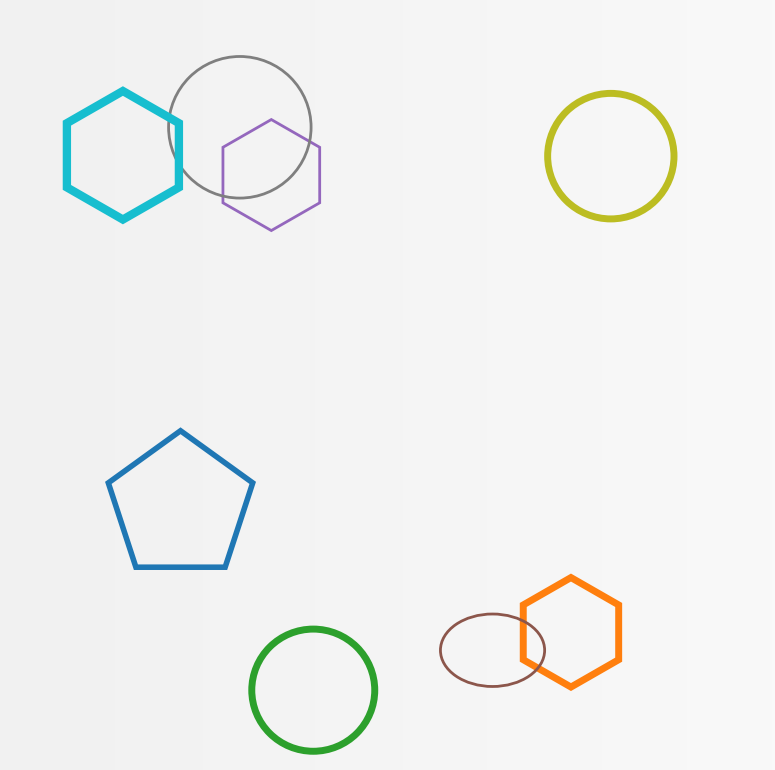[{"shape": "pentagon", "thickness": 2, "radius": 0.49, "center": [0.233, 0.343]}, {"shape": "hexagon", "thickness": 2.5, "radius": 0.36, "center": [0.737, 0.179]}, {"shape": "circle", "thickness": 2.5, "radius": 0.4, "center": [0.404, 0.104]}, {"shape": "hexagon", "thickness": 1, "radius": 0.36, "center": [0.35, 0.773]}, {"shape": "oval", "thickness": 1, "radius": 0.34, "center": [0.636, 0.156]}, {"shape": "circle", "thickness": 1, "radius": 0.46, "center": [0.309, 0.835]}, {"shape": "circle", "thickness": 2.5, "radius": 0.41, "center": [0.788, 0.797]}, {"shape": "hexagon", "thickness": 3, "radius": 0.42, "center": [0.159, 0.798]}]